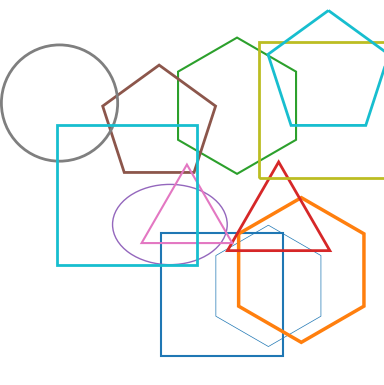[{"shape": "square", "thickness": 1.5, "radius": 0.79, "center": [0.576, 0.235]}, {"shape": "hexagon", "thickness": 0.5, "radius": 0.79, "center": [0.697, 0.257]}, {"shape": "hexagon", "thickness": 2.5, "radius": 0.94, "center": [0.783, 0.299]}, {"shape": "hexagon", "thickness": 1.5, "radius": 0.88, "center": [0.616, 0.725]}, {"shape": "triangle", "thickness": 2, "radius": 0.77, "center": [0.724, 0.426]}, {"shape": "oval", "thickness": 1, "radius": 0.74, "center": [0.441, 0.417]}, {"shape": "pentagon", "thickness": 2, "radius": 0.77, "center": [0.413, 0.677]}, {"shape": "triangle", "thickness": 1.5, "radius": 0.68, "center": [0.486, 0.437]}, {"shape": "circle", "thickness": 2, "radius": 0.75, "center": [0.155, 0.732]}, {"shape": "square", "thickness": 2, "radius": 0.88, "center": [0.849, 0.714]}, {"shape": "pentagon", "thickness": 2, "radius": 0.83, "center": [0.853, 0.808]}, {"shape": "square", "thickness": 2, "radius": 0.91, "center": [0.33, 0.493]}]